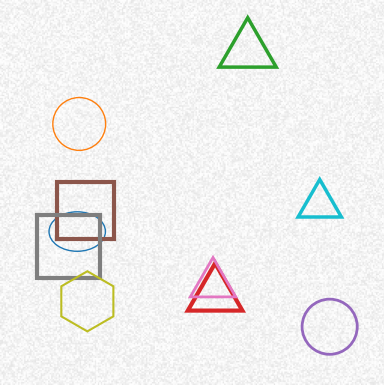[{"shape": "oval", "thickness": 1, "radius": 0.37, "center": [0.201, 0.399]}, {"shape": "circle", "thickness": 1, "radius": 0.34, "center": [0.206, 0.678]}, {"shape": "triangle", "thickness": 2.5, "radius": 0.43, "center": [0.643, 0.868]}, {"shape": "triangle", "thickness": 3, "radius": 0.41, "center": [0.559, 0.234]}, {"shape": "circle", "thickness": 2, "radius": 0.36, "center": [0.856, 0.151]}, {"shape": "square", "thickness": 3, "radius": 0.37, "center": [0.223, 0.453]}, {"shape": "triangle", "thickness": 2, "radius": 0.34, "center": [0.553, 0.263]}, {"shape": "square", "thickness": 3, "radius": 0.41, "center": [0.177, 0.361]}, {"shape": "hexagon", "thickness": 1.5, "radius": 0.39, "center": [0.227, 0.217]}, {"shape": "triangle", "thickness": 2.5, "radius": 0.32, "center": [0.83, 0.469]}]